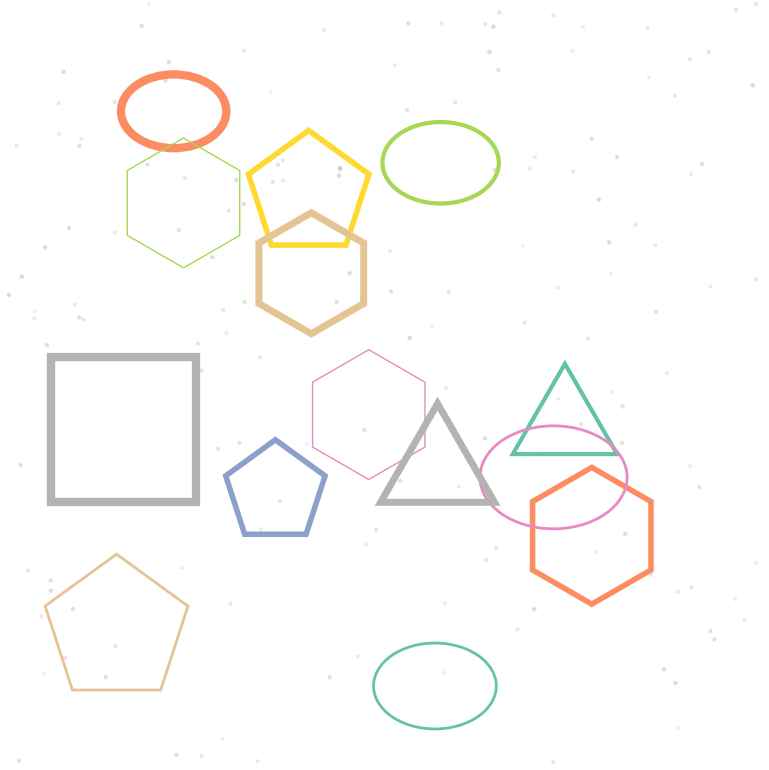[{"shape": "triangle", "thickness": 1.5, "radius": 0.39, "center": [0.734, 0.449]}, {"shape": "oval", "thickness": 1, "radius": 0.4, "center": [0.565, 0.109]}, {"shape": "hexagon", "thickness": 2, "radius": 0.44, "center": [0.769, 0.304]}, {"shape": "oval", "thickness": 3, "radius": 0.34, "center": [0.226, 0.855]}, {"shape": "pentagon", "thickness": 2, "radius": 0.34, "center": [0.358, 0.361]}, {"shape": "oval", "thickness": 1, "radius": 0.48, "center": [0.719, 0.38]}, {"shape": "hexagon", "thickness": 0.5, "radius": 0.42, "center": [0.479, 0.462]}, {"shape": "oval", "thickness": 1.5, "radius": 0.38, "center": [0.572, 0.789]}, {"shape": "hexagon", "thickness": 0.5, "radius": 0.42, "center": [0.238, 0.736]}, {"shape": "pentagon", "thickness": 2, "radius": 0.41, "center": [0.401, 0.748]}, {"shape": "hexagon", "thickness": 2.5, "radius": 0.39, "center": [0.404, 0.645]}, {"shape": "pentagon", "thickness": 1, "radius": 0.49, "center": [0.151, 0.183]}, {"shape": "square", "thickness": 3, "radius": 0.47, "center": [0.16, 0.442]}, {"shape": "triangle", "thickness": 2.5, "radius": 0.43, "center": [0.568, 0.39]}]